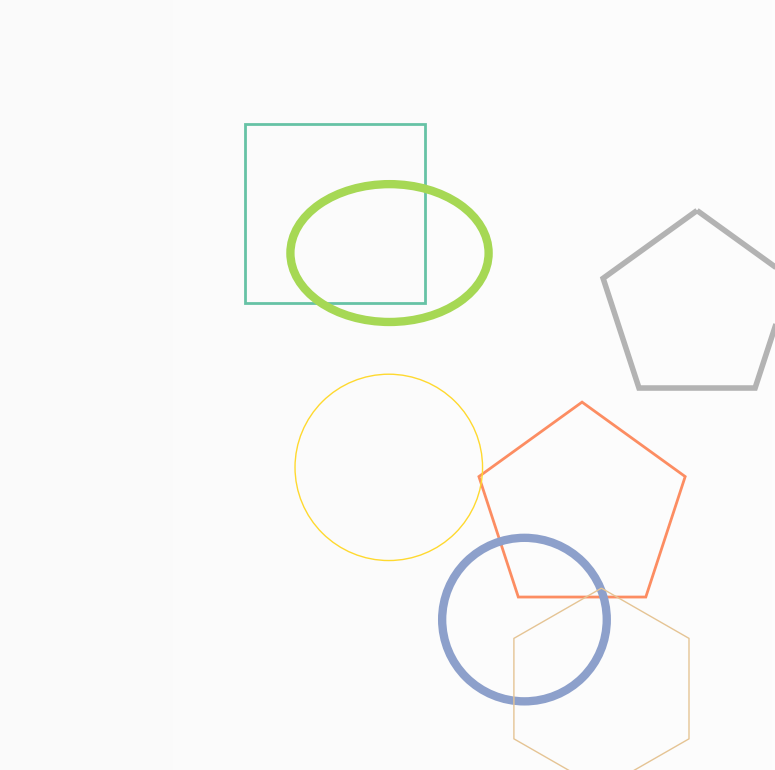[{"shape": "square", "thickness": 1, "radius": 0.58, "center": [0.432, 0.723]}, {"shape": "pentagon", "thickness": 1, "radius": 0.7, "center": [0.751, 0.338]}, {"shape": "circle", "thickness": 3, "radius": 0.53, "center": [0.677, 0.195]}, {"shape": "oval", "thickness": 3, "radius": 0.64, "center": [0.503, 0.671]}, {"shape": "circle", "thickness": 0.5, "radius": 0.6, "center": [0.502, 0.393]}, {"shape": "hexagon", "thickness": 0.5, "radius": 0.65, "center": [0.776, 0.106]}, {"shape": "pentagon", "thickness": 2, "radius": 0.64, "center": [0.899, 0.599]}]